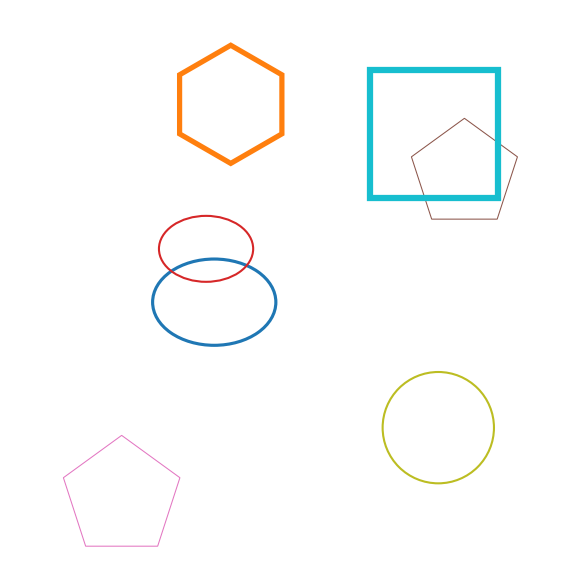[{"shape": "oval", "thickness": 1.5, "radius": 0.53, "center": [0.371, 0.476]}, {"shape": "hexagon", "thickness": 2.5, "radius": 0.51, "center": [0.4, 0.818]}, {"shape": "oval", "thickness": 1, "radius": 0.41, "center": [0.357, 0.568]}, {"shape": "pentagon", "thickness": 0.5, "radius": 0.48, "center": [0.804, 0.698]}, {"shape": "pentagon", "thickness": 0.5, "radius": 0.53, "center": [0.211, 0.139]}, {"shape": "circle", "thickness": 1, "radius": 0.48, "center": [0.759, 0.259]}, {"shape": "square", "thickness": 3, "radius": 0.56, "center": [0.752, 0.767]}]